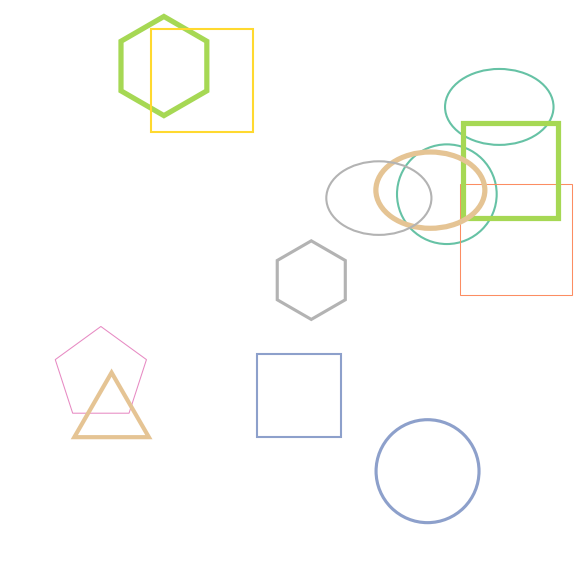[{"shape": "oval", "thickness": 1, "radius": 0.47, "center": [0.865, 0.814]}, {"shape": "circle", "thickness": 1, "radius": 0.43, "center": [0.774, 0.663]}, {"shape": "square", "thickness": 0.5, "radius": 0.48, "center": [0.894, 0.585]}, {"shape": "circle", "thickness": 1.5, "radius": 0.45, "center": [0.74, 0.183]}, {"shape": "square", "thickness": 1, "radius": 0.36, "center": [0.518, 0.314]}, {"shape": "pentagon", "thickness": 0.5, "radius": 0.42, "center": [0.175, 0.351]}, {"shape": "hexagon", "thickness": 2.5, "radius": 0.43, "center": [0.284, 0.885]}, {"shape": "square", "thickness": 2.5, "radius": 0.41, "center": [0.884, 0.703]}, {"shape": "square", "thickness": 1, "radius": 0.44, "center": [0.35, 0.86]}, {"shape": "triangle", "thickness": 2, "radius": 0.37, "center": [0.193, 0.279]}, {"shape": "oval", "thickness": 2.5, "radius": 0.47, "center": [0.745, 0.67]}, {"shape": "oval", "thickness": 1, "radius": 0.46, "center": [0.656, 0.656]}, {"shape": "hexagon", "thickness": 1.5, "radius": 0.34, "center": [0.539, 0.514]}]